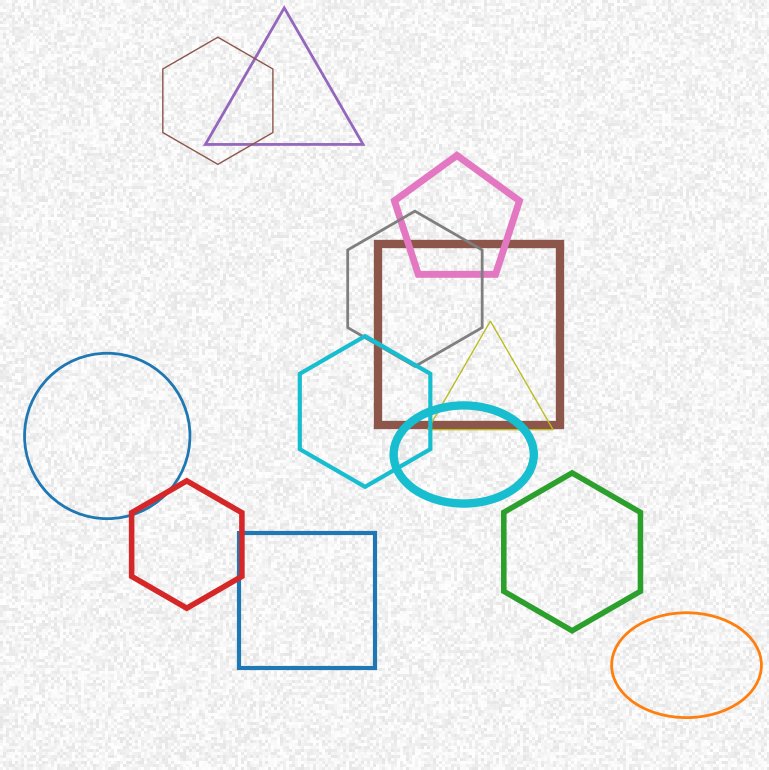[{"shape": "square", "thickness": 1.5, "radius": 0.44, "center": [0.399, 0.22]}, {"shape": "circle", "thickness": 1, "radius": 0.54, "center": [0.139, 0.434]}, {"shape": "oval", "thickness": 1, "radius": 0.49, "center": [0.892, 0.136]}, {"shape": "hexagon", "thickness": 2, "radius": 0.51, "center": [0.743, 0.283]}, {"shape": "hexagon", "thickness": 2, "radius": 0.41, "center": [0.243, 0.293]}, {"shape": "triangle", "thickness": 1, "radius": 0.59, "center": [0.369, 0.872]}, {"shape": "square", "thickness": 3, "radius": 0.59, "center": [0.609, 0.566]}, {"shape": "hexagon", "thickness": 0.5, "radius": 0.41, "center": [0.283, 0.869]}, {"shape": "pentagon", "thickness": 2.5, "radius": 0.43, "center": [0.593, 0.713]}, {"shape": "hexagon", "thickness": 1, "radius": 0.5, "center": [0.539, 0.625]}, {"shape": "triangle", "thickness": 0.5, "radius": 0.47, "center": [0.637, 0.489]}, {"shape": "hexagon", "thickness": 1.5, "radius": 0.49, "center": [0.474, 0.466]}, {"shape": "oval", "thickness": 3, "radius": 0.46, "center": [0.602, 0.41]}]